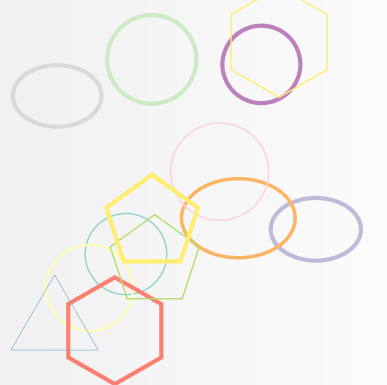[{"shape": "circle", "thickness": 1, "radius": 0.53, "center": [0.325, 0.34]}, {"shape": "circle", "thickness": 1.5, "radius": 0.56, "center": [0.231, 0.252]}, {"shape": "oval", "thickness": 3, "radius": 0.58, "center": [0.815, 0.404]}, {"shape": "hexagon", "thickness": 3, "radius": 0.69, "center": [0.296, 0.141]}, {"shape": "triangle", "thickness": 0.5, "radius": 0.65, "center": [0.141, 0.156]}, {"shape": "oval", "thickness": 2.5, "radius": 0.73, "center": [0.615, 0.433]}, {"shape": "pentagon", "thickness": 1, "radius": 0.6, "center": [0.399, 0.322]}, {"shape": "circle", "thickness": 1, "radius": 0.63, "center": [0.567, 0.554]}, {"shape": "oval", "thickness": 3, "radius": 0.57, "center": [0.148, 0.751]}, {"shape": "circle", "thickness": 3, "radius": 0.5, "center": [0.675, 0.833]}, {"shape": "circle", "thickness": 3, "radius": 0.58, "center": [0.392, 0.846]}, {"shape": "hexagon", "thickness": 1, "radius": 0.72, "center": [0.72, 0.891]}, {"shape": "pentagon", "thickness": 3, "radius": 0.62, "center": [0.393, 0.422]}]